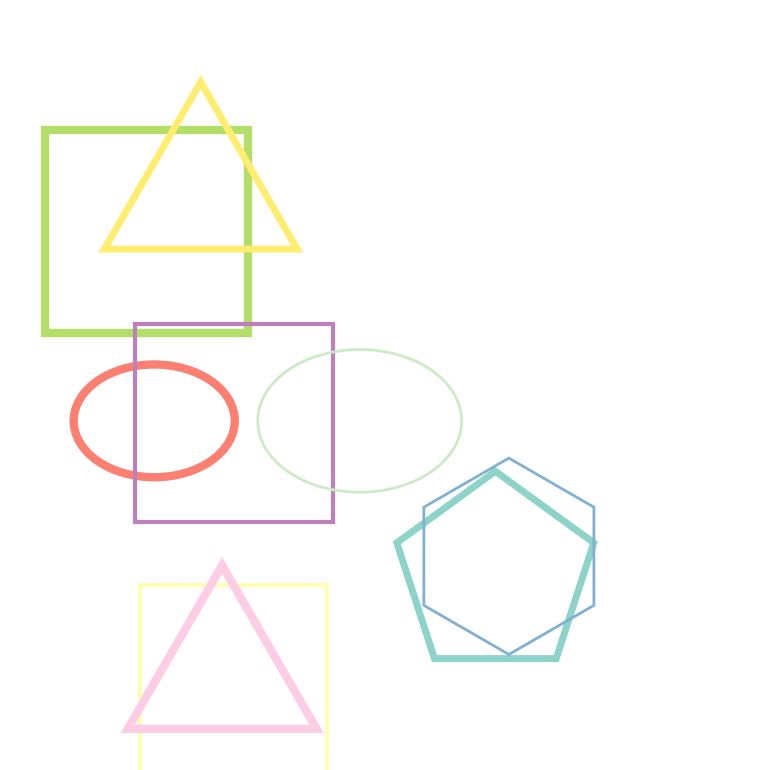[{"shape": "pentagon", "thickness": 2.5, "radius": 0.67, "center": [0.643, 0.253]}, {"shape": "square", "thickness": 1.5, "radius": 0.61, "center": [0.303, 0.119]}, {"shape": "oval", "thickness": 3, "radius": 0.52, "center": [0.2, 0.453]}, {"shape": "hexagon", "thickness": 1, "radius": 0.64, "center": [0.661, 0.278]}, {"shape": "square", "thickness": 3, "radius": 0.66, "center": [0.19, 0.699]}, {"shape": "triangle", "thickness": 3, "radius": 0.71, "center": [0.288, 0.124]}, {"shape": "square", "thickness": 1.5, "radius": 0.64, "center": [0.304, 0.45]}, {"shape": "oval", "thickness": 1, "radius": 0.66, "center": [0.467, 0.453]}, {"shape": "triangle", "thickness": 2.5, "radius": 0.72, "center": [0.261, 0.749]}]